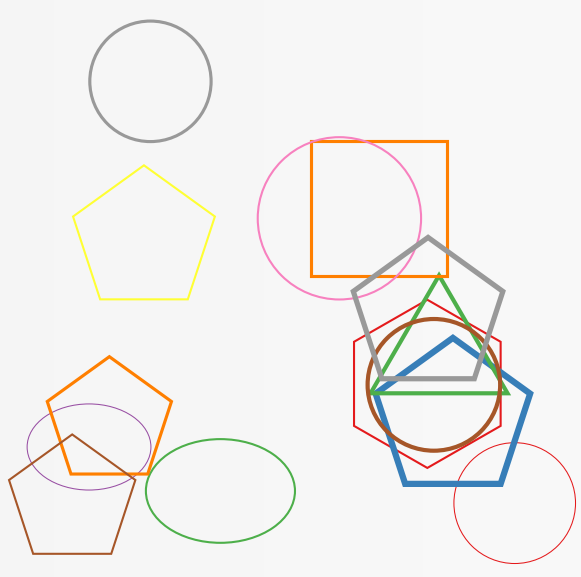[{"shape": "hexagon", "thickness": 1, "radius": 0.73, "center": [0.735, 0.334]}, {"shape": "circle", "thickness": 0.5, "radius": 0.52, "center": [0.886, 0.128]}, {"shape": "pentagon", "thickness": 3, "radius": 0.7, "center": [0.779, 0.274]}, {"shape": "oval", "thickness": 1, "radius": 0.64, "center": [0.379, 0.149]}, {"shape": "triangle", "thickness": 2, "radius": 0.68, "center": [0.755, 0.386]}, {"shape": "oval", "thickness": 0.5, "radius": 0.53, "center": [0.153, 0.225]}, {"shape": "square", "thickness": 1.5, "radius": 0.59, "center": [0.652, 0.638]}, {"shape": "pentagon", "thickness": 1.5, "radius": 0.56, "center": [0.188, 0.269]}, {"shape": "pentagon", "thickness": 1, "radius": 0.64, "center": [0.248, 0.585]}, {"shape": "circle", "thickness": 2, "radius": 0.57, "center": [0.746, 0.333]}, {"shape": "pentagon", "thickness": 1, "radius": 0.57, "center": [0.124, 0.133]}, {"shape": "circle", "thickness": 1, "radius": 0.7, "center": [0.584, 0.621]}, {"shape": "circle", "thickness": 1.5, "radius": 0.52, "center": [0.259, 0.858]}, {"shape": "pentagon", "thickness": 2.5, "radius": 0.68, "center": [0.736, 0.453]}]